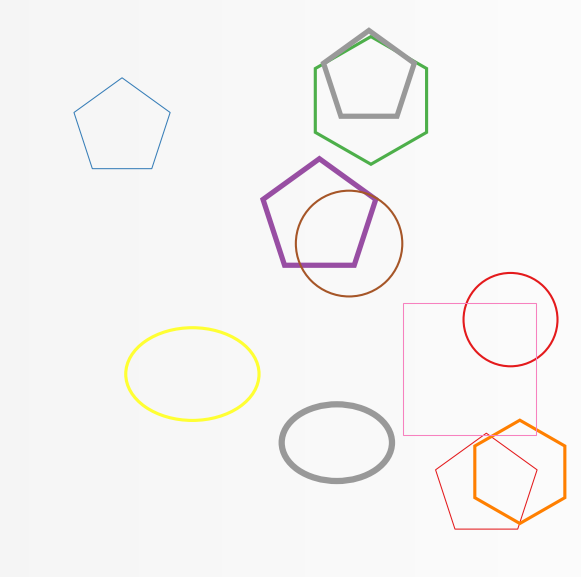[{"shape": "circle", "thickness": 1, "radius": 0.4, "center": [0.878, 0.446]}, {"shape": "pentagon", "thickness": 0.5, "radius": 0.46, "center": [0.837, 0.157]}, {"shape": "pentagon", "thickness": 0.5, "radius": 0.43, "center": [0.21, 0.777]}, {"shape": "hexagon", "thickness": 1.5, "radius": 0.55, "center": [0.638, 0.825]}, {"shape": "pentagon", "thickness": 2.5, "radius": 0.51, "center": [0.549, 0.622]}, {"shape": "hexagon", "thickness": 1.5, "radius": 0.45, "center": [0.894, 0.182]}, {"shape": "oval", "thickness": 1.5, "radius": 0.57, "center": [0.331, 0.351]}, {"shape": "circle", "thickness": 1, "radius": 0.46, "center": [0.601, 0.577]}, {"shape": "square", "thickness": 0.5, "radius": 0.57, "center": [0.808, 0.36]}, {"shape": "oval", "thickness": 3, "radius": 0.47, "center": [0.58, 0.233]}, {"shape": "pentagon", "thickness": 2.5, "radius": 0.41, "center": [0.635, 0.864]}]